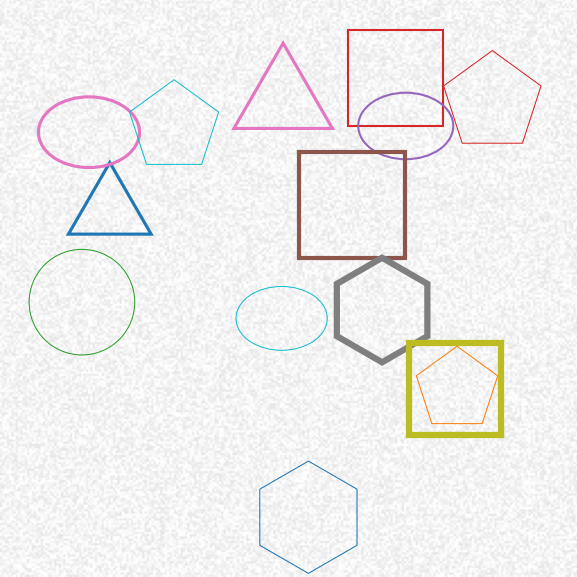[{"shape": "triangle", "thickness": 1.5, "radius": 0.41, "center": [0.19, 0.635]}, {"shape": "hexagon", "thickness": 0.5, "radius": 0.49, "center": [0.534, 0.103]}, {"shape": "pentagon", "thickness": 0.5, "radius": 0.37, "center": [0.791, 0.326]}, {"shape": "circle", "thickness": 0.5, "radius": 0.46, "center": [0.142, 0.476]}, {"shape": "square", "thickness": 1, "radius": 0.41, "center": [0.685, 0.864]}, {"shape": "pentagon", "thickness": 0.5, "radius": 0.44, "center": [0.852, 0.823]}, {"shape": "oval", "thickness": 1, "radius": 0.41, "center": [0.703, 0.781]}, {"shape": "square", "thickness": 2, "radius": 0.46, "center": [0.61, 0.644]}, {"shape": "oval", "thickness": 1.5, "radius": 0.44, "center": [0.154, 0.77]}, {"shape": "triangle", "thickness": 1.5, "radius": 0.49, "center": [0.49, 0.826]}, {"shape": "hexagon", "thickness": 3, "radius": 0.45, "center": [0.662, 0.462]}, {"shape": "square", "thickness": 3, "radius": 0.4, "center": [0.788, 0.326]}, {"shape": "pentagon", "thickness": 0.5, "radius": 0.41, "center": [0.301, 0.78]}, {"shape": "oval", "thickness": 0.5, "radius": 0.39, "center": [0.488, 0.448]}]